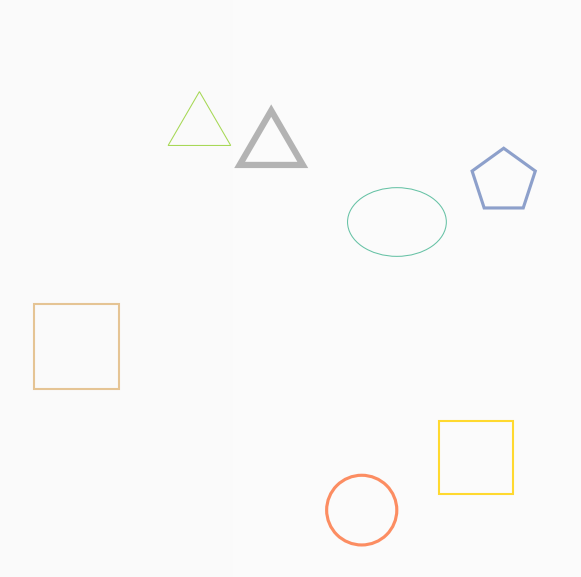[{"shape": "oval", "thickness": 0.5, "radius": 0.42, "center": [0.683, 0.615]}, {"shape": "circle", "thickness": 1.5, "radius": 0.3, "center": [0.622, 0.116]}, {"shape": "pentagon", "thickness": 1.5, "radius": 0.29, "center": [0.867, 0.685]}, {"shape": "triangle", "thickness": 0.5, "radius": 0.31, "center": [0.343, 0.778]}, {"shape": "square", "thickness": 1, "radius": 0.32, "center": [0.819, 0.207]}, {"shape": "square", "thickness": 1, "radius": 0.37, "center": [0.131, 0.4]}, {"shape": "triangle", "thickness": 3, "radius": 0.31, "center": [0.467, 0.745]}]